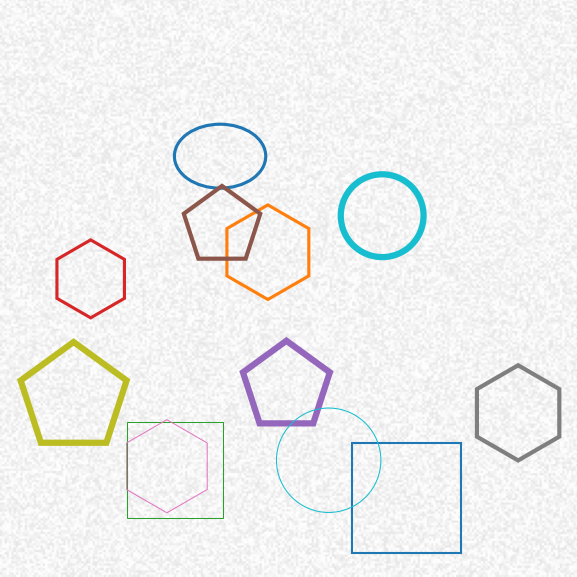[{"shape": "oval", "thickness": 1.5, "radius": 0.4, "center": [0.381, 0.729]}, {"shape": "square", "thickness": 1, "radius": 0.47, "center": [0.704, 0.137]}, {"shape": "hexagon", "thickness": 1.5, "radius": 0.41, "center": [0.464, 0.562]}, {"shape": "square", "thickness": 0.5, "radius": 0.41, "center": [0.303, 0.186]}, {"shape": "hexagon", "thickness": 1.5, "radius": 0.34, "center": [0.157, 0.516]}, {"shape": "pentagon", "thickness": 3, "radius": 0.4, "center": [0.496, 0.33]}, {"shape": "pentagon", "thickness": 2, "radius": 0.35, "center": [0.384, 0.608]}, {"shape": "hexagon", "thickness": 0.5, "radius": 0.4, "center": [0.289, 0.192]}, {"shape": "hexagon", "thickness": 2, "radius": 0.41, "center": [0.897, 0.284]}, {"shape": "pentagon", "thickness": 3, "radius": 0.48, "center": [0.127, 0.31]}, {"shape": "circle", "thickness": 3, "radius": 0.36, "center": [0.662, 0.626]}, {"shape": "circle", "thickness": 0.5, "radius": 0.45, "center": [0.569, 0.202]}]